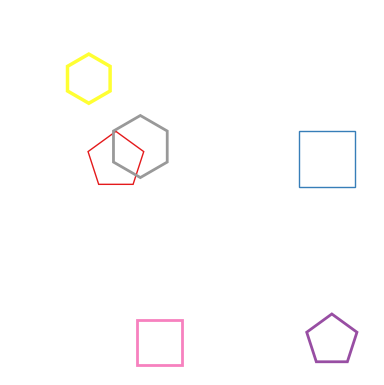[{"shape": "pentagon", "thickness": 1, "radius": 0.38, "center": [0.301, 0.583]}, {"shape": "square", "thickness": 1, "radius": 0.36, "center": [0.85, 0.587]}, {"shape": "pentagon", "thickness": 2, "radius": 0.34, "center": [0.862, 0.116]}, {"shape": "hexagon", "thickness": 2.5, "radius": 0.32, "center": [0.231, 0.796]}, {"shape": "square", "thickness": 2, "radius": 0.29, "center": [0.415, 0.11]}, {"shape": "hexagon", "thickness": 2, "radius": 0.4, "center": [0.365, 0.619]}]